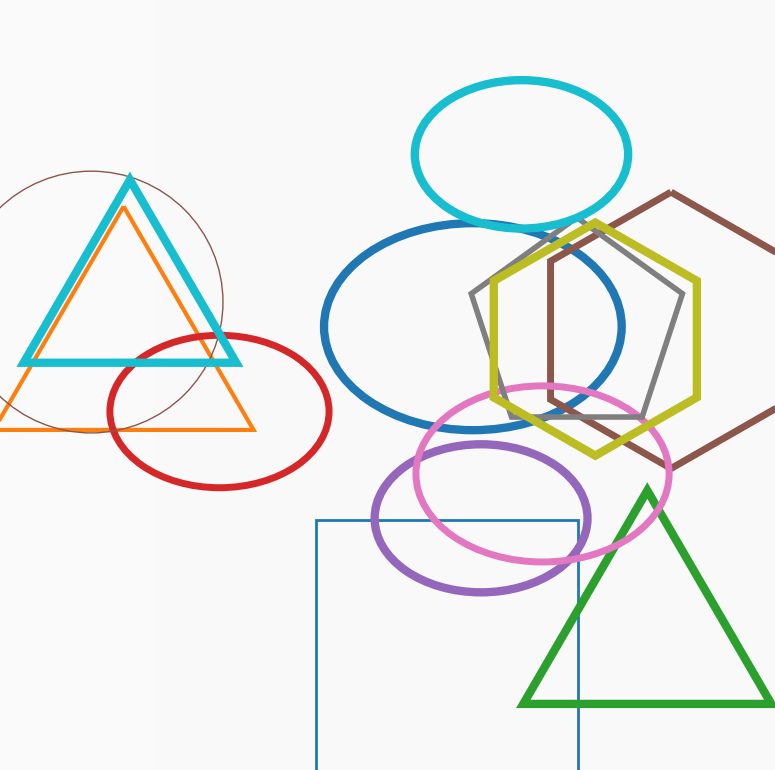[{"shape": "oval", "thickness": 3, "radius": 0.96, "center": [0.61, 0.576]}, {"shape": "square", "thickness": 1, "radius": 0.84, "center": [0.577, 0.156]}, {"shape": "triangle", "thickness": 1.5, "radius": 0.97, "center": [0.159, 0.538]}, {"shape": "triangle", "thickness": 3, "radius": 0.92, "center": [0.835, 0.178]}, {"shape": "oval", "thickness": 2.5, "radius": 0.71, "center": [0.283, 0.466]}, {"shape": "oval", "thickness": 3, "radius": 0.69, "center": [0.621, 0.327]}, {"shape": "circle", "thickness": 0.5, "radius": 0.85, "center": [0.118, 0.608]}, {"shape": "hexagon", "thickness": 2.5, "radius": 0.9, "center": [0.866, 0.571]}, {"shape": "oval", "thickness": 2.5, "radius": 0.82, "center": [0.7, 0.385]}, {"shape": "pentagon", "thickness": 2, "radius": 0.72, "center": [0.744, 0.574]}, {"shape": "hexagon", "thickness": 3, "radius": 0.76, "center": [0.768, 0.56]}, {"shape": "triangle", "thickness": 3, "radius": 0.79, "center": [0.168, 0.608]}, {"shape": "oval", "thickness": 3, "radius": 0.69, "center": [0.673, 0.8]}]